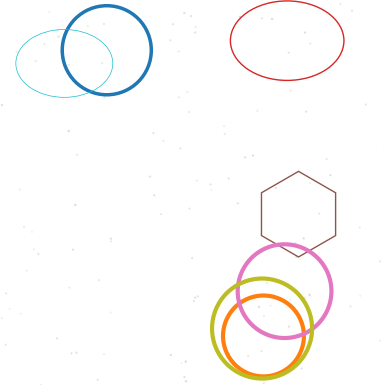[{"shape": "circle", "thickness": 2.5, "radius": 0.58, "center": [0.277, 0.87]}, {"shape": "circle", "thickness": 3, "radius": 0.53, "center": [0.684, 0.127]}, {"shape": "oval", "thickness": 1, "radius": 0.74, "center": [0.746, 0.894]}, {"shape": "hexagon", "thickness": 1, "radius": 0.56, "center": [0.775, 0.444]}, {"shape": "circle", "thickness": 3, "radius": 0.61, "center": [0.739, 0.244]}, {"shape": "circle", "thickness": 3, "radius": 0.65, "center": [0.681, 0.147]}, {"shape": "oval", "thickness": 0.5, "radius": 0.63, "center": [0.167, 0.835]}]